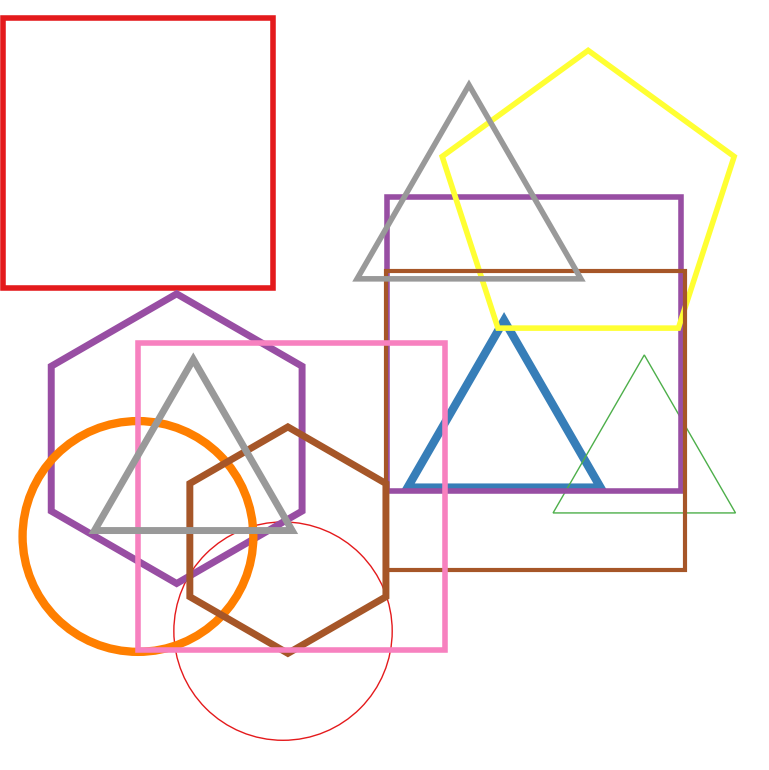[{"shape": "circle", "thickness": 0.5, "radius": 0.71, "center": [0.368, 0.18]}, {"shape": "square", "thickness": 2, "radius": 0.88, "center": [0.179, 0.801]}, {"shape": "triangle", "thickness": 3, "radius": 0.72, "center": [0.655, 0.439]}, {"shape": "triangle", "thickness": 0.5, "radius": 0.68, "center": [0.837, 0.402]}, {"shape": "hexagon", "thickness": 2.5, "radius": 0.94, "center": [0.229, 0.43]}, {"shape": "square", "thickness": 2, "radius": 0.96, "center": [0.693, 0.553]}, {"shape": "circle", "thickness": 3, "radius": 0.75, "center": [0.179, 0.303]}, {"shape": "pentagon", "thickness": 2, "radius": 1.0, "center": [0.764, 0.735]}, {"shape": "square", "thickness": 1.5, "radius": 0.97, "center": [0.695, 0.454]}, {"shape": "hexagon", "thickness": 2.5, "radius": 0.74, "center": [0.374, 0.299]}, {"shape": "square", "thickness": 2, "radius": 1.0, "center": [0.379, 0.355]}, {"shape": "triangle", "thickness": 2, "radius": 0.84, "center": [0.609, 0.722]}, {"shape": "triangle", "thickness": 2.5, "radius": 0.74, "center": [0.251, 0.385]}]